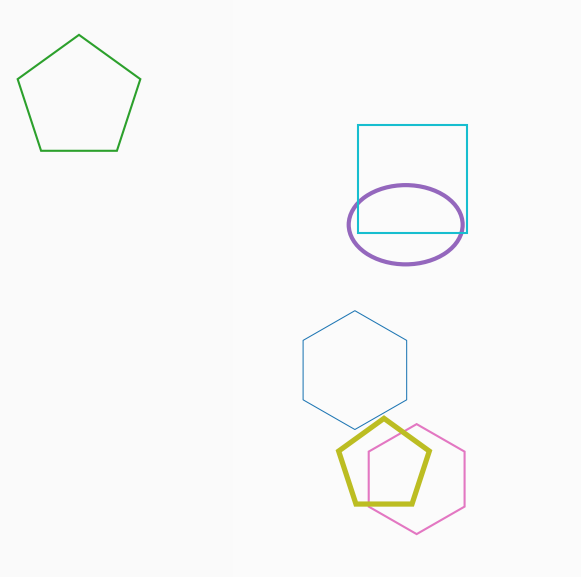[{"shape": "hexagon", "thickness": 0.5, "radius": 0.51, "center": [0.611, 0.358]}, {"shape": "pentagon", "thickness": 1, "radius": 0.55, "center": [0.136, 0.828]}, {"shape": "oval", "thickness": 2, "radius": 0.49, "center": [0.698, 0.61]}, {"shape": "hexagon", "thickness": 1, "radius": 0.48, "center": [0.717, 0.17]}, {"shape": "pentagon", "thickness": 2.5, "radius": 0.41, "center": [0.661, 0.193]}, {"shape": "square", "thickness": 1, "radius": 0.47, "center": [0.709, 0.69]}]